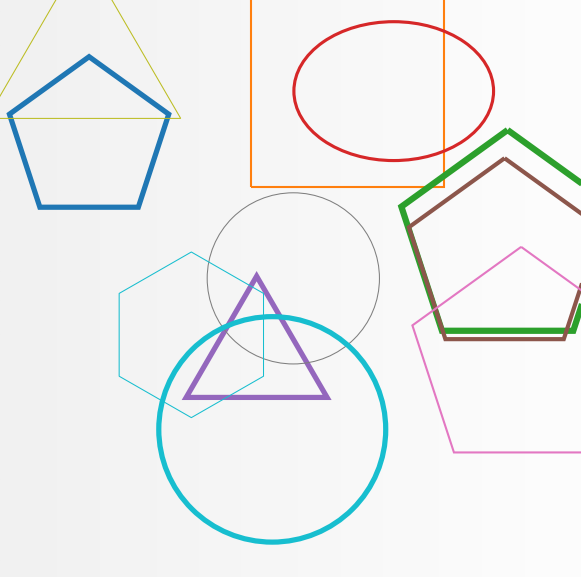[{"shape": "pentagon", "thickness": 2.5, "radius": 0.72, "center": [0.153, 0.757]}, {"shape": "square", "thickness": 1, "radius": 0.83, "center": [0.598, 0.841]}, {"shape": "pentagon", "thickness": 3, "radius": 0.96, "center": [0.873, 0.582]}, {"shape": "oval", "thickness": 1.5, "radius": 0.86, "center": [0.677, 0.841]}, {"shape": "triangle", "thickness": 2.5, "radius": 0.7, "center": [0.442, 0.381]}, {"shape": "pentagon", "thickness": 2, "radius": 0.87, "center": [0.868, 0.552]}, {"shape": "pentagon", "thickness": 1, "radius": 0.98, "center": [0.897, 0.375]}, {"shape": "circle", "thickness": 0.5, "radius": 0.74, "center": [0.505, 0.517]}, {"shape": "triangle", "thickness": 0.5, "radius": 0.96, "center": [0.144, 0.89]}, {"shape": "hexagon", "thickness": 0.5, "radius": 0.72, "center": [0.329, 0.419]}, {"shape": "circle", "thickness": 2.5, "radius": 0.98, "center": [0.468, 0.256]}]